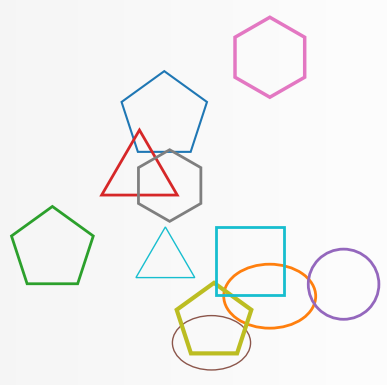[{"shape": "pentagon", "thickness": 1.5, "radius": 0.58, "center": [0.424, 0.699]}, {"shape": "oval", "thickness": 2, "radius": 0.59, "center": [0.696, 0.231]}, {"shape": "pentagon", "thickness": 2, "radius": 0.55, "center": [0.135, 0.353]}, {"shape": "triangle", "thickness": 2, "radius": 0.56, "center": [0.36, 0.55]}, {"shape": "circle", "thickness": 2, "radius": 0.46, "center": [0.887, 0.262]}, {"shape": "oval", "thickness": 1, "radius": 0.5, "center": [0.546, 0.11]}, {"shape": "hexagon", "thickness": 2.5, "radius": 0.52, "center": [0.696, 0.851]}, {"shape": "hexagon", "thickness": 2, "radius": 0.46, "center": [0.438, 0.518]}, {"shape": "pentagon", "thickness": 3, "radius": 0.51, "center": [0.552, 0.164]}, {"shape": "square", "thickness": 2, "radius": 0.44, "center": [0.645, 0.322]}, {"shape": "triangle", "thickness": 1, "radius": 0.44, "center": [0.427, 0.323]}]